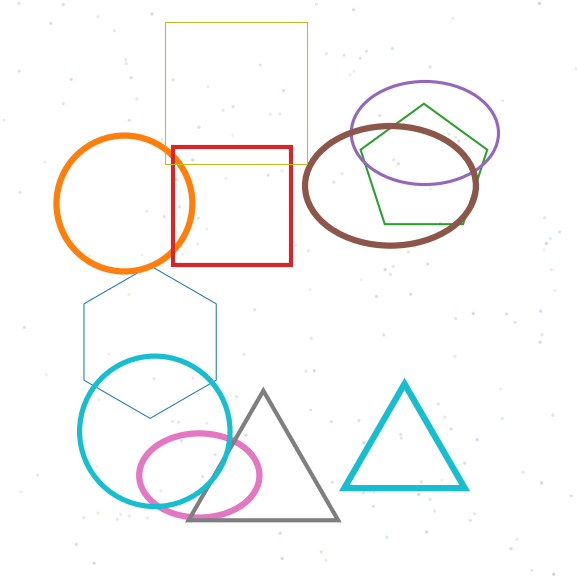[{"shape": "hexagon", "thickness": 0.5, "radius": 0.66, "center": [0.26, 0.407]}, {"shape": "circle", "thickness": 3, "radius": 0.59, "center": [0.215, 0.647]}, {"shape": "pentagon", "thickness": 1, "radius": 0.58, "center": [0.734, 0.704]}, {"shape": "square", "thickness": 2, "radius": 0.51, "center": [0.402, 0.642]}, {"shape": "oval", "thickness": 1.5, "radius": 0.64, "center": [0.736, 0.769]}, {"shape": "oval", "thickness": 3, "radius": 0.74, "center": [0.676, 0.677]}, {"shape": "oval", "thickness": 3, "radius": 0.52, "center": [0.345, 0.176]}, {"shape": "triangle", "thickness": 2, "radius": 0.75, "center": [0.456, 0.173]}, {"shape": "square", "thickness": 0.5, "radius": 0.61, "center": [0.409, 0.839]}, {"shape": "circle", "thickness": 2.5, "radius": 0.65, "center": [0.268, 0.252]}, {"shape": "triangle", "thickness": 3, "radius": 0.6, "center": [0.7, 0.214]}]